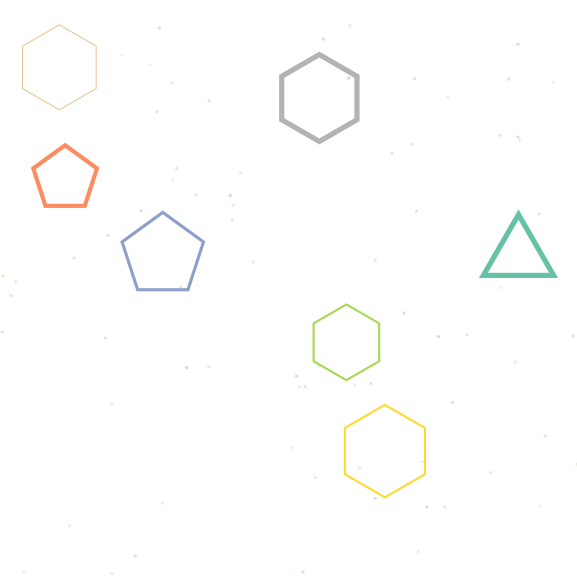[{"shape": "triangle", "thickness": 2.5, "radius": 0.35, "center": [0.898, 0.557]}, {"shape": "pentagon", "thickness": 2, "radius": 0.29, "center": [0.113, 0.69]}, {"shape": "pentagon", "thickness": 1.5, "radius": 0.37, "center": [0.282, 0.557]}, {"shape": "hexagon", "thickness": 1, "radius": 0.33, "center": [0.6, 0.406]}, {"shape": "hexagon", "thickness": 1, "radius": 0.4, "center": [0.666, 0.218]}, {"shape": "hexagon", "thickness": 0.5, "radius": 0.37, "center": [0.103, 0.883]}, {"shape": "hexagon", "thickness": 2.5, "radius": 0.38, "center": [0.553, 0.829]}]